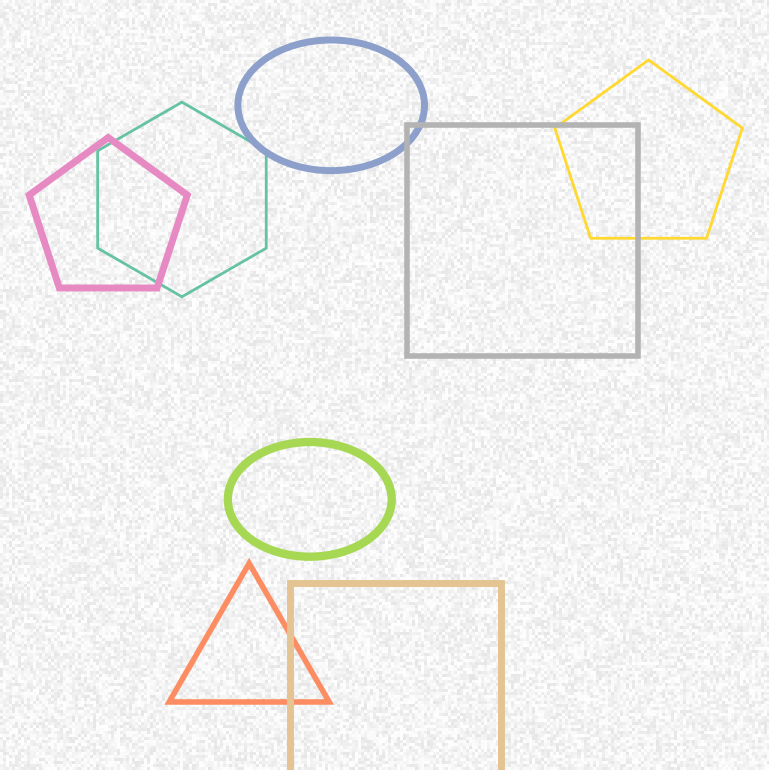[{"shape": "hexagon", "thickness": 1, "radius": 0.63, "center": [0.236, 0.741]}, {"shape": "triangle", "thickness": 2, "radius": 0.6, "center": [0.324, 0.148]}, {"shape": "oval", "thickness": 2.5, "radius": 0.61, "center": [0.43, 0.863]}, {"shape": "pentagon", "thickness": 2.5, "radius": 0.54, "center": [0.141, 0.713]}, {"shape": "oval", "thickness": 3, "radius": 0.53, "center": [0.402, 0.351]}, {"shape": "pentagon", "thickness": 1, "radius": 0.64, "center": [0.842, 0.794]}, {"shape": "square", "thickness": 2.5, "radius": 0.69, "center": [0.514, 0.106]}, {"shape": "square", "thickness": 2, "radius": 0.75, "center": [0.679, 0.688]}]